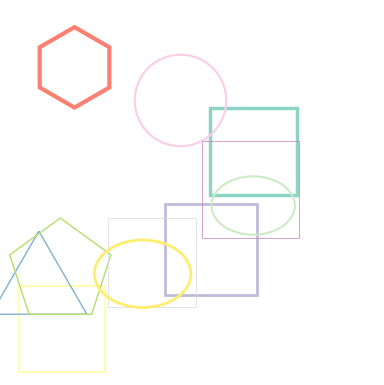[{"shape": "square", "thickness": 2.5, "radius": 0.57, "center": [0.658, 0.606]}, {"shape": "square", "thickness": 1.5, "radius": 0.56, "center": [0.161, 0.146]}, {"shape": "square", "thickness": 2, "radius": 0.59, "center": [0.548, 0.352]}, {"shape": "hexagon", "thickness": 3, "radius": 0.52, "center": [0.194, 0.825]}, {"shape": "triangle", "thickness": 1, "radius": 0.72, "center": [0.101, 0.256]}, {"shape": "pentagon", "thickness": 1, "radius": 0.69, "center": [0.157, 0.295]}, {"shape": "circle", "thickness": 1.5, "radius": 0.59, "center": [0.469, 0.739]}, {"shape": "square", "thickness": 0.5, "radius": 0.57, "center": [0.395, 0.319]}, {"shape": "square", "thickness": 0.5, "radius": 0.63, "center": [0.651, 0.509]}, {"shape": "oval", "thickness": 1.5, "radius": 0.54, "center": [0.658, 0.466]}, {"shape": "oval", "thickness": 2, "radius": 0.63, "center": [0.371, 0.289]}]